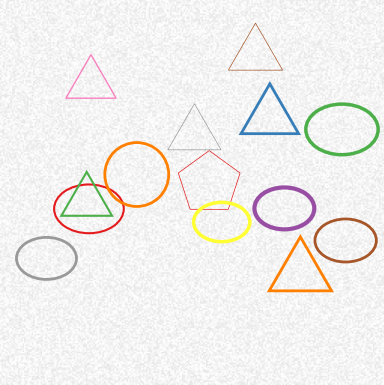[{"shape": "pentagon", "thickness": 0.5, "radius": 0.42, "center": [0.543, 0.525]}, {"shape": "oval", "thickness": 1.5, "radius": 0.45, "center": [0.231, 0.458]}, {"shape": "triangle", "thickness": 2, "radius": 0.43, "center": [0.701, 0.696]}, {"shape": "oval", "thickness": 2.5, "radius": 0.47, "center": [0.888, 0.664]}, {"shape": "triangle", "thickness": 1.5, "radius": 0.38, "center": [0.225, 0.478]}, {"shape": "oval", "thickness": 3, "radius": 0.39, "center": [0.739, 0.459]}, {"shape": "triangle", "thickness": 2, "radius": 0.47, "center": [0.78, 0.291]}, {"shape": "circle", "thickness": 2, "radius": 0.41, "center": [0.355, 0.547]}, {"shape": "oval", "thickness": 2.5, "radius": 0.37, "center": [0.576, 0.423]}, {"shape": "triangle", "thickness": 0.5, "radius": 0.41, "center": [0.664, 0.859]}, {"shape": "oval", "thickness": 2, "radius": 0.4, "center": [0.898, 0.375]}, {"shape": "triangle", "thickness": 1, "radius": 0.38, "center": [0.236, 0.783]}, {"shape": "oval", "thickness": 2, "radius": 0.39, "center": [0.121, 0.329]}, {"shape": "triangle", "thickness": 0.5, "radius": 0.4, "center": [0.505, 0.651]}]